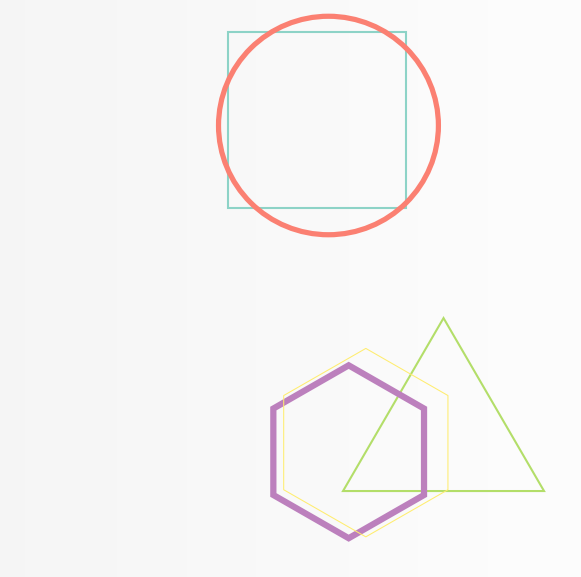[{"shape": "square", "thickness": 1, "radius": 0.76, "center": [0.546, 0.792]}, {"shape": "circle", "thickness": 2.5, "radius": 0.95, "center": [0.565, 0.782]}, {"shape": "triangle", "thickness": 1, "radius": 1.0, "center": [0.763, 0.249]}, {"shape": "hexagon", "thickness": 3, "radius": 0.75, "center": [0.6, 0.217]}, {"shape": "hexagon", "thickness": 0.5, "radius": 0.82, "center": [0.629, 0.233]}]